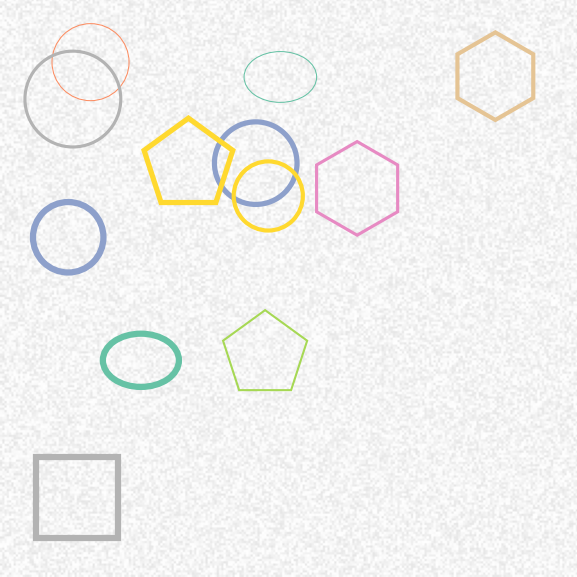[{"shape": "oval", "thickness": 3, "radius": 0.33, "center": [0.244, 0.375]}, {"shape": "oval", "thickness": 0.5, "radius": 0.31, "center": [0.485, 0.866]}, {"shape": "circle", "thickness": 0.5, "radius": 0.33, "center": [0.157, 0.892]}, {"shape": "circle", "thickness": 2.5, "radius": 0.36, "center": [0.443, 0.717]}, {"shape": "circle", "thickness": 3, "radius": 0.3, "center": [0.118, 0.588]}, {"shape": "hexagon", "thickness": 1.5, "radius": 0.41, "center": [0.618, 0.673]}, {"shape": "pentagon", "thickness": 1, "radius": 0.38, "center": [0.459, 0.386]}, {"shape": "circle", "thickness": 2, "radius": 0.3, "center": [0.465, 0.66]}, {"shape": "pentagon", "thickness": 2.5, "radius": 0.4, "center": [0.326, 0.714]}, {"shape": "hexagon", "thickness": 2, "radius": 0.38, "center": [0.858, 0.867]}, {"shape": "square", "thickness": 3, "radius": 0.35, "center": [0.133, 0.137]}, {"shape": "circle", "thickness": 1.5, "radius": 0.41, "center": [0.126, 0.828]}]